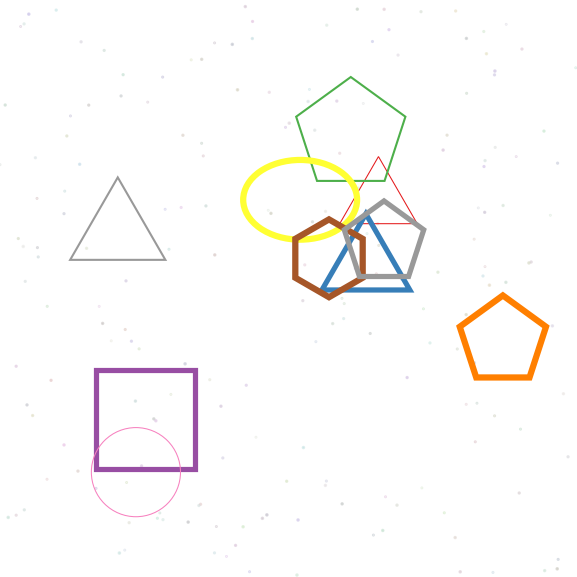[{"shape": "triangle", "thickness": 0.5, "radius": 0.39, "center": [0.655, 0.651]}, {"shape": "triangle", "thickness": 2.5, "radius": 0.44, "center": [0.634, 0.541]}, {"shape": "pentagon", "thickness": 1, "radius": 0.5, "center": [0.607, 0.766]}, {"shape": "square", "thickness": 2.5, "radius": 0.43, "center": [0.252, 0.273]}, {"shape": "pentagon", "thickness": 3, "radius": 0.39, "center": [0.871, 0.409]}, {"shape": "oval", "thickness": 3, "radius": 0.49, "center": [0.52, 0.653]}, {"shape": "hexagon", "thickness": 3, "radius": 0.34, "center": [0.57, 0.552]}, {"shape": "circle", "thickness": 0.5, "radius": 0.39, "center": [0.235, 0.182]}, {"shape": "pentagon", "thickness": 2.5, "radius": 0.36, "center": [0.665, 0.579]}, {"shape": "triangle", "thickness": 1, "radius": 0.48, "center": [0.204, 0.597]}]